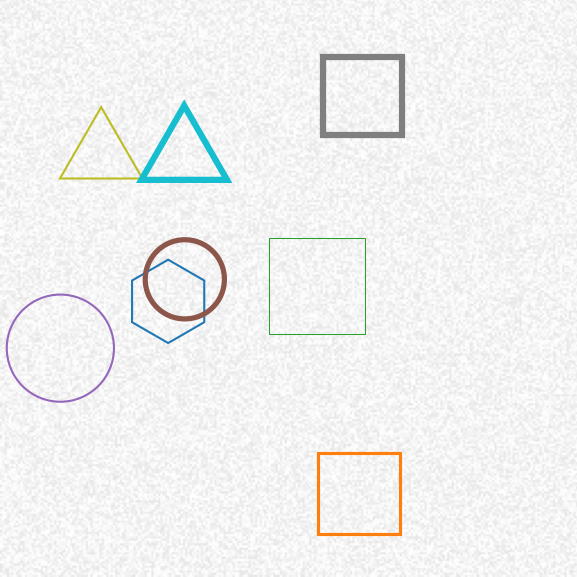[{"shape": "hexagon", "thickness": 1, "radius": 0.36, "center": [0.291, 0.477]}, {"shape": "square", "thickness": 1.5, "radius": 0.35, "center": [0.622, 0.145]}, {"shape": "square", "thickness": 0.5, "radius": 0.41, "center": [0.549, 0.504]}, {"shape": "circle", "thickness": 1, "radius": 0.46, "center": [0.105, 0.396]}, {"shape": "circle", "thickness": 2.5, "radius": 0.34, "center": [0.32, 0.515]}, {"shape": "square", "thickness": 3, "radius": 0.34, "center": [0.628, 0.833]}, {"shape": "triangle", "thickness": 1, "radius": 0.41, "center": [0.175, 0.731]}, {"shape": "triangle", "thickness": 3, "radius": 0.43, "center": [0.319, 0.731]}]